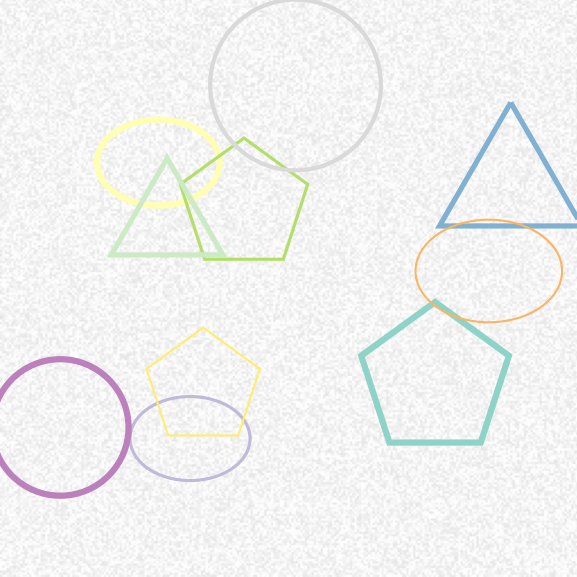[{"shape": "pentagon", "thickness": 3, "radius": 0.67, "center": [0.753, 0.342]}, {"shape": "oval", "thickness": 3, "radius": 0.53, "center": [0.274, 0.718]}, {"shape": "oval", "thickness": 1.5, "radius": 0.52, "center": [0.329, 0.24]}, {"shape": "triangle", "thickness": 2.5, "radius": 0.71, "center": [0.884, 0.679]}, {"shape": "oval", "thickness": 1, "radius": 0.63, "center": [0.846, 0.53]}, {"shape": "pentagon", "thickness": 1.5, "radius": 0.58, "center": [0.422, 0.644]}, {"shape": "circle", "thickness": 2, "radius": 0.74, "center": [0.512, 0.852]}, {"shape": "circle", "thickness": 3, "radius": 0.59, "center": [0.104, 0.259]}, {"shape": "triangle", "thickness": 2.5, "radius": 0.56, "center": [0.289, 0.614]}, {"shape": "pentagon", "thickness": 1, "radius": 0.52, "center": [0.352, 0.329]}]